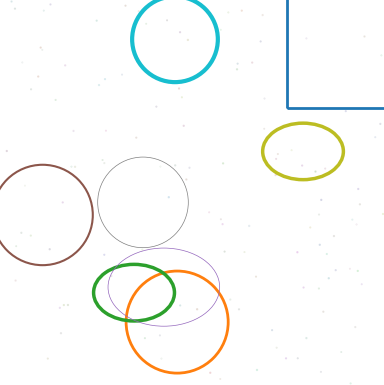[{"shape": "square", "thickness": 2, "radius": 0.73, "center": [0.892, 0.864]}, {"shape": "circle", "thickness": 2, "radius": 0.66, "center": [0.46, 0.163]}, {"shape": "oval", "thickness": 2.5, "radius": 0.53, "center": [0.348, 0.24]}, {"shape": "oval", "thickness": 0.5, "radius": 0.72, "center": [0.426, 0.254]}, {"shape": "circle", "thickness": 1.5, "radius": 0.65, "center": [0.111, 0.442]}, {"shape": "circle", "thickness": 0.5, "radius": 0.59, "center": [0.371, 0.474]}, {"shape": "oval", "thickness": 2.5, "radius": 0.52, "center": [0.787, 0.607]}, {"shape": "circle", "thickness": 3, "radius": 0.56, "center": [0.455, 0.898]}]